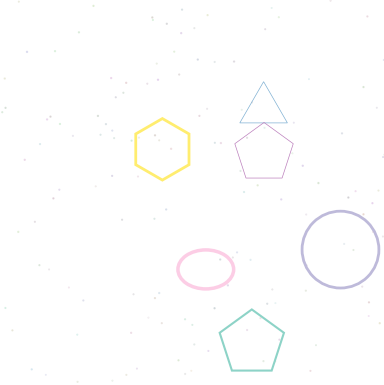[{"shape": "pentagon", "thickness": 1.5, "radius": 0.44, "center": [0.654, 0.108]}, {"shape": "circle", "thickness": 2, "radius": 0.5, "center": [0.884, 0.352]}, {"shape": "triangle", "thickness": 0.5, "radius": 0.36, "center": [0.685, 0.716]}, {"shape": "oval", "thickness": 2.5, "radius": 0.36, "center": [0.535, 0.3]}, {"shape": "pentagon", "thickness": 0.5, "radius": 0.4, "center": [0.686, 0.602]}, {"shape": "hexagon", "thickness": 2, "radius": 0.4, "center": [0.422, 0.612]}]